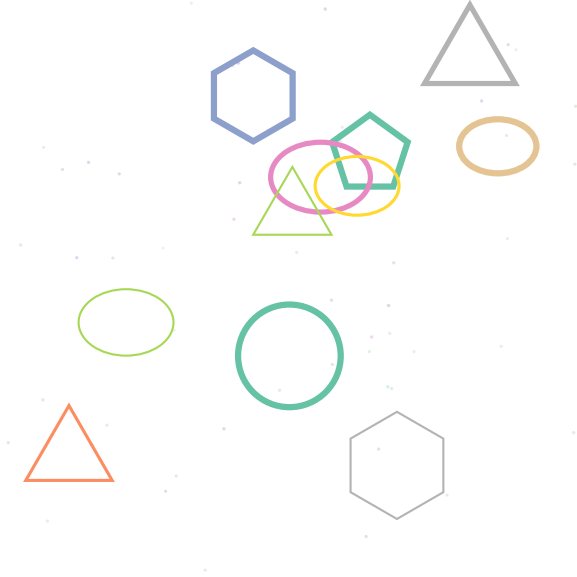[{"shape": "circle", "thickness": 3, "radius": 0.44, "center": [0.501, 0.383]}, {"shape": "pentagon", "thickness": 3, "radius": 0.34, "center": [0.641, 0.732]}, {"shape": "triangle", "thickness": 1.5, "radius": 0.43, "center": [0.119, 0.21]}, {"shape": "hexagon", "thickness": 3, "radius": 0.39, "center": [0.439, 0.833]}, {"shape": "oval", "thickness": 2.5, "radius": 0.43, "center": [0.555, 0.692]}, {"shape": "triangle", "thickness": 1, "radius": 0.39, "center": [0.506, 0.632]}, {"shape": "oval", "thickness": 1, "radius": 0.41, "center": [0.218, 0.441]}, {"shape": "oval", "thickness": 1.5, "radius": 0.36, "center": [0.618, 0.677]}, {"shape": "oval", "thickness": 3, "radius": 0.33, "center": [0.862, 0.746]}, {"shape": "hexagon", "thickness": 1, "radius": 0.46, "center": [0.687, 0.193]}, {"shape": "triangle", "thickness": 2.5, "radius": 0.45, "center": [0.814, 0.9]}]